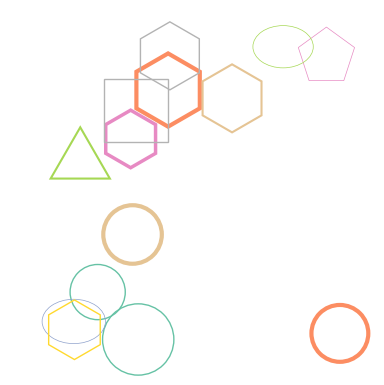[{"shape": "circle", "thickness": 1, "radius": 0.46, "center": [0.359, 0.118]}, {"shape": "circle", "thickness": 1, "radius": 0.36, "center": [0.254, 0.241]}, {"shape": "circle", "thickness": 3, "radius": 0.37, "center": [0.883, 0.134]}, {"shape": "hexagon", "thickness": 3, "radius": 0.48, "center": [0.437, 0.766]}, {"shape": "oval", "thickness": 0.5, "radius": 0.41, "center": [0.192, 0.165]}, {"shape": "pentagon", "thickness": 0.5, "radius": 0.38, "center": [0.848, 0.853]}, {"shape": "hexagon", "thickness": 2.5, "radius": 0.37, "center": [0.339, 0.639]}, {"shape": "triangle", "thickness": 1.5, "radius": 0.44, "center": [0.208, 0.581]}, {"shape": "oval", "thickness": 0.5, "radius": 0.39, "center": [0.735, 0.879]}, {"shape": "hexagon", "thickness": 1, "radius": 0.39, "center": [0.193, 0.143]}, {"shape": "circle", "thickness": 3, "radius": 0.38, "center": [0.344, 0.391]}, {"shape": "hexagon", "thickness": 1.5, "radius": 0.44, "center": [0.603, 0.745]}, {"shape": "square", "thickness": 1, "radius": 0.41, "center": [0.353, 0.713]}, {"shape": "hexagon", "thickness": 1, "radius": 0.44, "center": [0.441, 0.855]}]